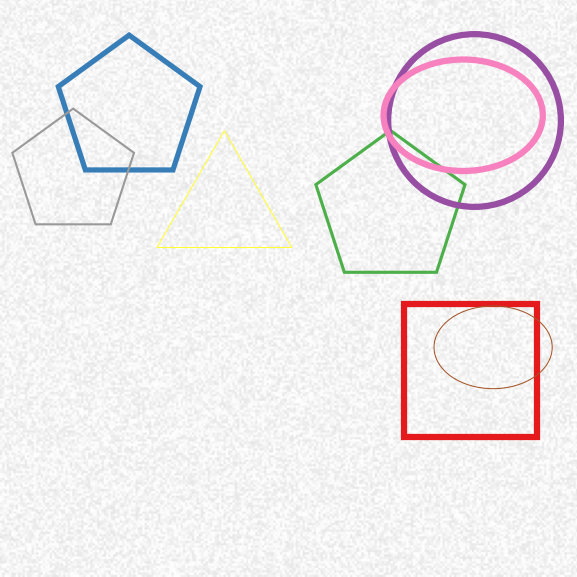[{"shape": "square", "thickness": 3, "radius": 0.58, "center": [0.814, 0.358]}, {"shape": "pentagon", "thickness": 2.5, "radius": 0.65, "center": [0.224, 0.809]}, {"shape": "pentagon", "thickness": 1.5, "radius": 0.68, "center": [0.676, 0.637]}, {"shape": "circle", "thickness": 3, "radius": 0.75, "center": [0.822, 0.79]}, {"shape": "triangle", "thickness": 0.5, "radius": 0.67, "center": [0.389, 0.638]}, {"shape": "oval", "thickness": 0.5, "radius": 0.51, "center": [0.854, 0.398]}, {"shape": "oval", "thickness": 3, "radius": 0.69, "center": [0.802, 0.8]}, {"shape": "pentagon", "thickness": 1, "radius": 0.55, "center": [0.127, 0.7]}]